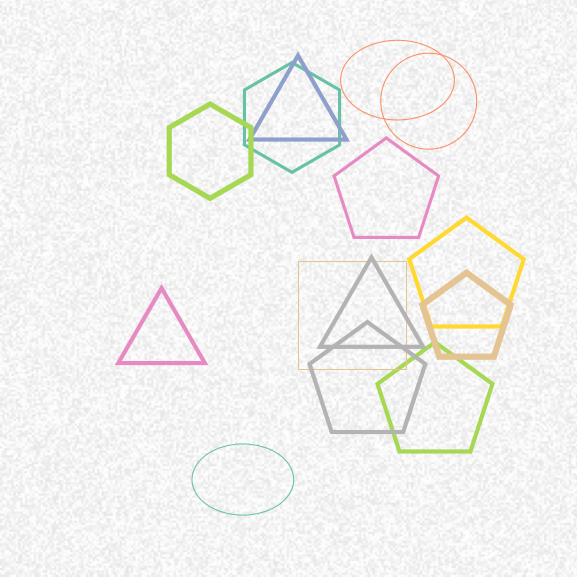[{"shape": "oval", "thickness": 0.5, "radius": 0.44, "center": [0.421, 0.169]}, {"shape": "hexagon", "thickness": 1.5, "radius": 0.48, "center": [0.506, 0.796]}, {"shape": "circle", "thickness": 0.5, "radius": 0.42, "center": [0.742, 0.824]}, {"shape": "oval", "thickness": 0.5, "radius": 0.49, "center": [0.688, 0.86]}, {"shape": "triangle", "thickness": 2, "radius": 0.48, "center": [0.516, 0.806]}, {"shape": "pentagon", "thickness": 1.5, "radius": 0.48, "center": [0.669, 0.665]}, {"shape": "triangle", "thickness": 2, "radius": 0.43, "center": [0.28, 0.414]}, {"shape": "hexagon", "thickness": 2.5, "radius": 0.41, "center": [0.364, 0.737]}, {"shape": "pentagon", "thickness": 2, "radius": 0.52, "center": [0.753, 0.302]}, {"shape": "pentagon", "thickness": 2, "radius": 0.52, "center": [0.808, 0.518]}, {"shape": "square", "thickness": 0.5, "radius": 0.47, "center": [0.61, 0.454]}, {"shape": "pentagon", "thickness": 3, "radius": 0.4, "center": [0.808, 0.446]}, {"shape": "triangle", "thickness": 2, "radius": 0.52, "center": [0.643, 0.45]}, {"shape": "pentagon", "thickness": 2, "radius": 0.53, "center": [0.636, 0.336]}]